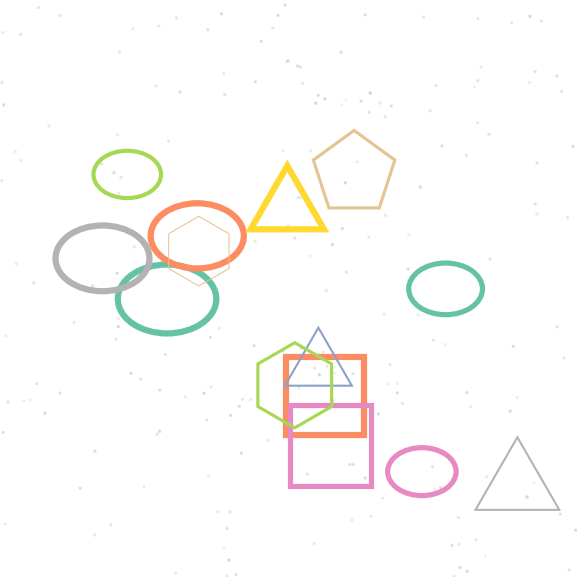[{"shape": "oval", "thickness": 3, "radius": 0.43, "center": [0.289, 0.481]}, {"shape": "oval", "thickness": 2.5, "radius": 0.32, "center": [0.772, 0.499]}, {"shape": "square", "thickness": 3, "radius": 0.34, "center": [0.563, 0.314]}, {"shape": "oval", "thickness": 3, "radius": 0.4, "center": [0.342, 0.591]}, {"shape": "triangle", "thickness": 1, "radius": 0.33, "center": [0.551, 0.365]}, {"shape": "oval", "thickness": 2.5, "radius": 0.3, "center": [0.731, 0.182]}, {"shape": "square", "thickness": 2.5, "radius": 0.35, "center": [0.572, 0.228]}, {"shape": "oval", "thickness": 2, "radius": 0.29, "center": [0.22, 0.697]}, {"shape": "hexagon", "thickness": 1.5, "radius": 0.37, "center": [0.51, 0.332]}, {"shape": "triangle", "thickness": 3, "radius": 0.37, "center": [0.497, 0.639]}, {"shape": "hexagon", "thickness": 0.5, "radius": 0.3, "center": [0.344, 0.564]}, {"shape": "pentagon", "thickness": 1.5, "radius": 0.37, "center": [0.613, 0.699]}, {"shape": "oval", "thickness": 3, "radius": 0.41, "center": [0.177, 0.552]}, {"shape": "triangle", "thickness": 1, "radius": 0.42, "center": [0.896, 0.158]}]